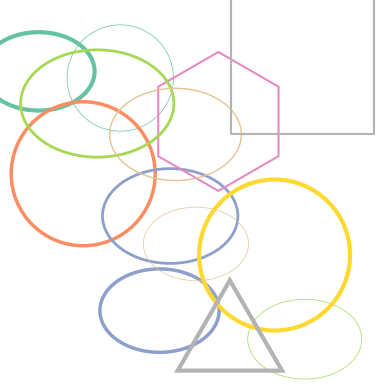[{"shape": "oval", "thickness": 3, "radius": 0.73, "center": [0.1, 0.815]}, {"shape": "circle", "thickness": 0.5, "radius": 0.69, "center": [0.312, 0.797]}, {"shape": "circle", "thickness": 2.5, "radius": 0.94, "center": [0.216, 0.549]}, {"shape": "oval", "thickness": 2.5, "radius": 0.77, "center": [0.414, 0.193]}, {"shape": "oval", "thickness": 2, "radius": 0.88, "center": [0.442, 0.439]}, {"shape": "hexagon", "thickness": 1.5, "radius": 0.9, "center": [0.567, 0.685]}, {"shape": "oval", "thickness": 0.5, "radius": 0.74, "center": [0.792, 0.119]}, {"shape": "oval", "thickness": 2, "radius": 1.0, "center": [0.253, 0.731]}, {"shape": "circle", "thickness": 3, "radius": 0.98, "center": [0.713, 0.338]}, {"shape": "oval", "thickness": 0.5, "radius": 0.68, "center": [0.509, 0.367]}, {"shape": "oval", "thickness": 1, "radius": 0.86, "center": [0.456, 0.651]}, {"shape": "square", "thickness": 1.5, "radius": 0.93, "center": [0.785, 0.838]}, {"shape": "triangle", "thickness": 3, "radius": 0.78, "center": [0.597, 0.116]}]